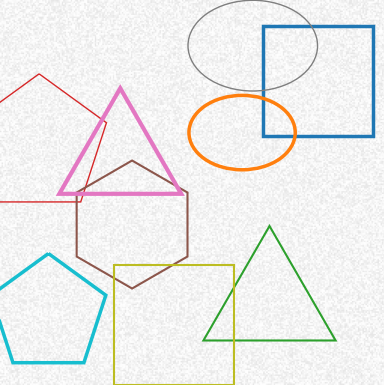[{"shape": "square", "thickness": 2.5, "radius": 0.71, "center": [0.826, 0.791]}, {"shape": "oval", "thickness": 2.5, "radius": 0.69, "center": [0.629, 0.656]}, {"shape": "triangle", "thickness": 1.5, "radius": 0.99, "center": [0.7, 0.215]}, {"shape": "pentagon", "thickness": 1, "radius": 0.92, "center": [0.102, 0.624]}, {"shape": "hexagon", "thickness": 1.5, "radius": 0.83, "center": [0.343, 0.417]}, {"shape": "triangle", "thickness": 3, "radius": 0.91, "center": [0.312, 0.588]}, {"shape": "oval", "thickness": 1, "radius": 0.84, "center": [0.657, 0.881]}, {"shape": "square", "thickness": 1.5, "radius": 0.78, "center": [0.452, 0.155]}, {"shape": "pentagon", "thickness": 2.5, "radius": 0.78, "center": [0.126, 0.185]}]